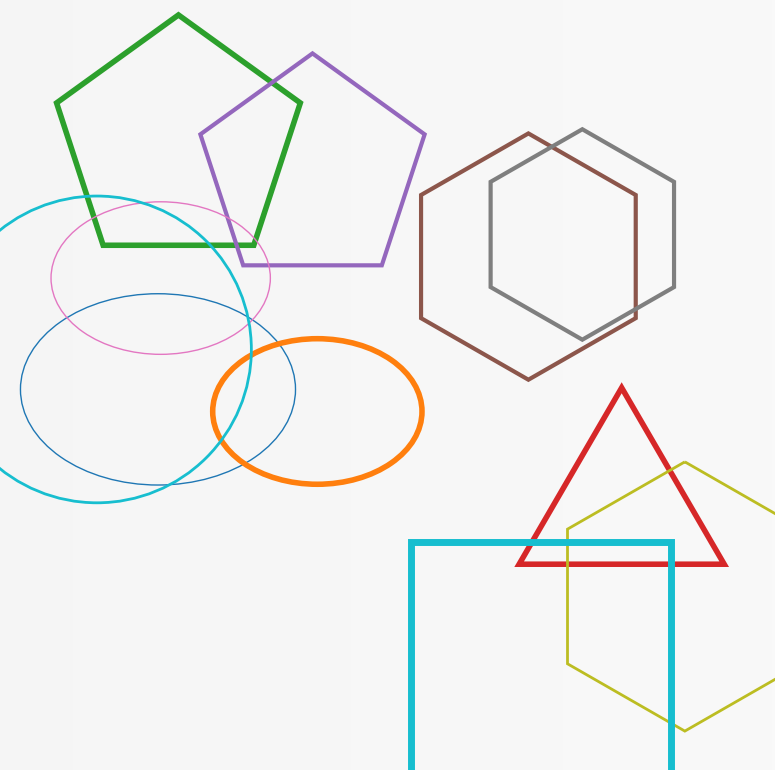[{"shape": "oval", "thickness": 0.5, "radius": 0.89, "center": [0.204, 0.494]}, {"shape": "oval", "thickness": 2, "radius": 0.68, "center": [0.409, 0.466]}, {"shape": "pentagon", "thickness": 2, "radius": 0.83, "center": [0.23, 0.815]}, {"shape": "triangle", "thickness": 2, "radius": 0.76, "center": [0.802, 0.344]}, {"shape": "pentagon", "thickness": 1.5, "radius": 0.76, "center": [0.403, 0.778]}, {"shape": "hexagon", "thickness": 1.5, "radius": 0.8, "center": [0.682, 0.667]}, {"shape": "oval", "thickness": 0.5, "radius": 0.71, "center": [0.207, 0.639]}, {"shape": "hexagon", "thickness": 1.5, "radius": 0.68, "center": [0.751, 0.695]}, {"shape": "hexagon", "thickness": 1, "radius": 0.87, "center": [0.884, 0.225]}, {"shape": "circle", "thickness": 1, "radius": 1.0, "center": [0.125, 0.546]}, {"shape": "square", "thickness": 2.5, "radius": 0.84, "center": [0.698, 0.128]}]